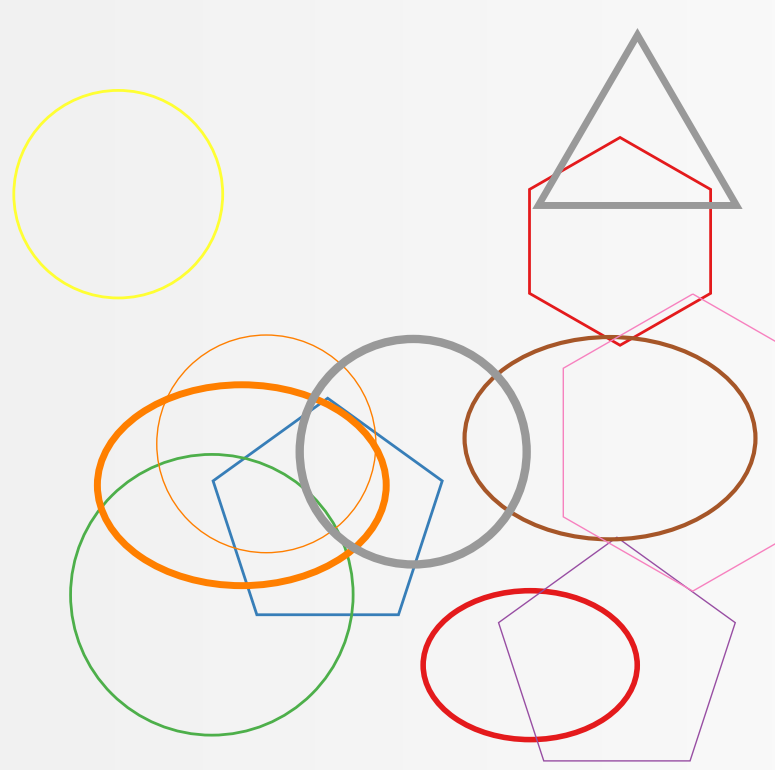[{"shape": "oval", "thickness": 2, "radius": 0.69, "center": [0.684, 0.136]}, {"shape": "hexagon", "thickness": 1, "radius": 0.67, "center": [0.8, 0.687]}, {"shape": "pentagon", "thickness": 1, "radius": 0.78, "center": [0.423, 0.327]}, {"shape": "circle", "thickness": 1, "radius": 0.91, "center": [0.273, 0.228]}, {"shape": "pentagon", "thickness": 0.5, "radius": 0.8, "center": [0.796, 0.142]}, {"shape": "oval", "thickness": 2.5, "radius": 0.93, "center": [0.312, 0.37]}, {"shape": "circle", "thickness": 0.5, "radius": 0.71, "center": [0.344, 0.424]}, {"shape": "circle", "thickness": 1, "radius": 0.67, "center": [0.153, 0.748]}, {"shape": "oval", "thickness": 1.5, "radius": 0.94, "center": [0.787, 0.431]}, {"shape": "hexagon", "thickness": 0.5, "radius": 0.96, "center": [0.894, 0.425]}, {"shape": "triangle", "thickness": 2.5, "radius": 0.74, "center": [0.823, 0.807]}, {"shape": "circle", "thickness": 3, "radius": 0.73, "center": [0.533, 0.413]}]